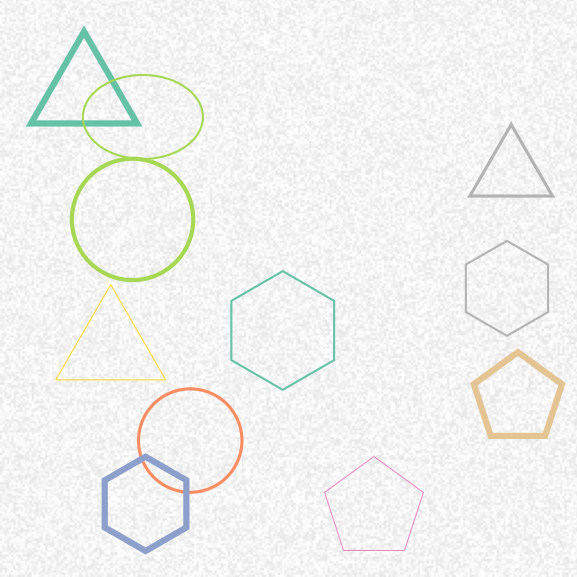[{"shape": "triangle", "thickness": 3, "radius": 0.53, "center": [0.146, 0.838]}, {"shape": "hexagon", "thickness": 1, "radius": 0.51, "center": [0.49, 0.427]}, {"shape": "circle", "thickness": 1.5, "radius": 0.45, "center": [0.329, 0.236]}, {"shape": "hexagon", "thickness": 3, "radius": 0.41, "center": [0.252, 0.127]}, {"shape": "pentagon", "thickness": 0.5, "radius": 0.45, "center": [0.648, 0.119]}, {"shape": "circle", "thickness": 2, "radius": 0.53, "center": [0.23, 0.619]}, {"shape": "oval", "thickness": 1, "radius": 0.52, "center": [0.247, 0.797]}, {"shape": "triangle", "thickness": 0.5, "radius": 0.55, "center": [0.192, 0.396]}, {"shape": "pentagon", "thickness": 3, "radius": 0.4, "center": [0.897, 0.309]}, {"shape": "hexagon", "thickness": 1, "radius": 0.41, "center": [0.878, 0.5]}, {"shape": "triangle", "thickness": 1.5, "radius": 0.41, "center": [0.885, 0.701]}]